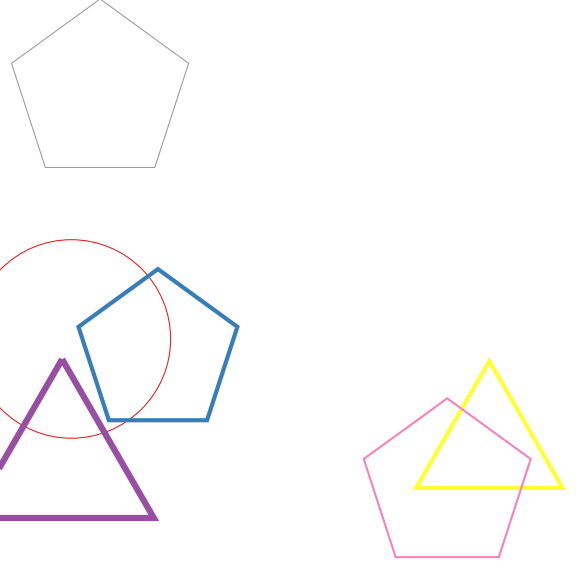[{"shape": "circle", "thickness": 0.5, "radius": 0.86, "center": [0.124, 0.412]}, {"shape": "pentagon", "thickness": 2, "radius": 0.72, "center": [0.273, 0.388]}, {"shape": "triangle", "thickness": 3, "radius": 0.92, "center": [0.108, 0.194]}, {"shape": "triangle", "thickness": 2, "radius": 0.73, "center": [0.847, 0.227]}, {"shape": "pentagon", "thickness": 1, "radius": 0.76, "center": [0.774, 0.157]}, {"shape": "pentagon", "thickness": 0.5, "radius": 0.81, "center": [0.173, 0.84]}]